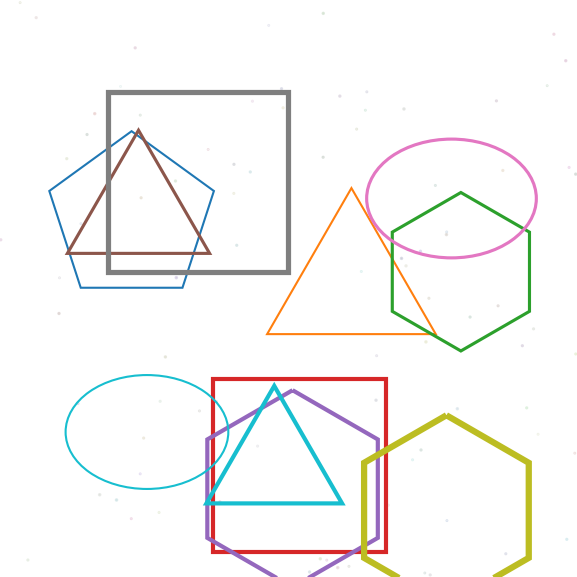[{"shape": "pentagon", "thickness": 1, "radius": 0.75, "center": [0.228, 0.622]}, {"shape": "triangle", "thickness": 1, "radius": 0.84, "center": [0.609, 0.505]}, {"shape": "hexagon", "thickness": 1.5, "radius": 0.69, "center": [0.798, 0.529]}, {"shape": "square", "thickness": 2, "radius": 0.75, "center": [0.519, 0.194]}, {"shape": "hexagon", "thickness": 2, "radius": 0.85, "center": [0.507, 0.153]}, {"shape": "triangle", "thickness": 1.5, "radius": 0.71, "center": [0.24, 0.631]}, {"shape": "oval", "thickness": 1.5, "radius": 0.73, "center": [0.782, 0.655]}, {"shape": "square", "thickness": 2.5, "radius": 0.78, "center": [0.343, 0.684]}, {"shape": "hexagon", "thickness": 3, "radius": 0.82, "center": [0.773, 0.115]}, {"shape": "triangle", "thickness": 2, "radius": 0.68, "center": [0.475, 0.195]}, {"shape": "oval", "thickness": 1, "radius": 0.7, "center": [0.254, 0.251]}]